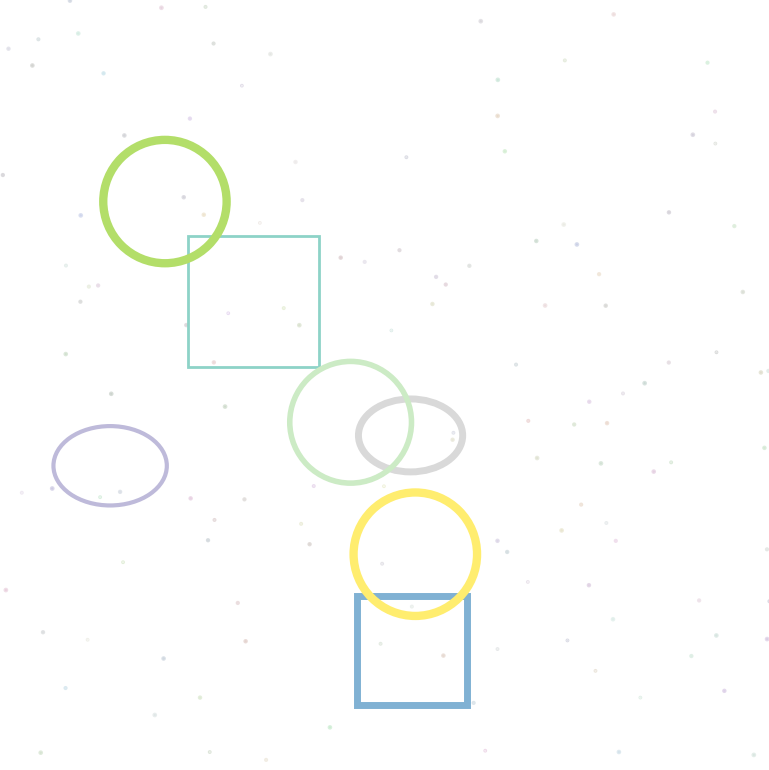[{"shape": "square", "thickness": 1, "radius": 0.43, "center": [0.329, 0.608]}, {"shape": "oval", "thickness": 1.5, "radius": 0.37, "center": [0.143, 0.395]}, {"shape": "square", "thickness": 2.5, "radius": 0.36, "center": [0.535, 0.155]}, {"shape": "circle", "thickness": 3, "radius": 0.4, "center": [0.214, 0.738]}, {"shape": "oval", "thickness": 2.5, "radius": 0.34, "center": [0.533, 0.435]}, {"shape": "circle", "thickness": 2, "radius": 0.4, "center": [0.455, 0.452]}, {"shape": "circle", "thickness": 3, "radius": 0.4, "center": [0.539, 0.28]}]